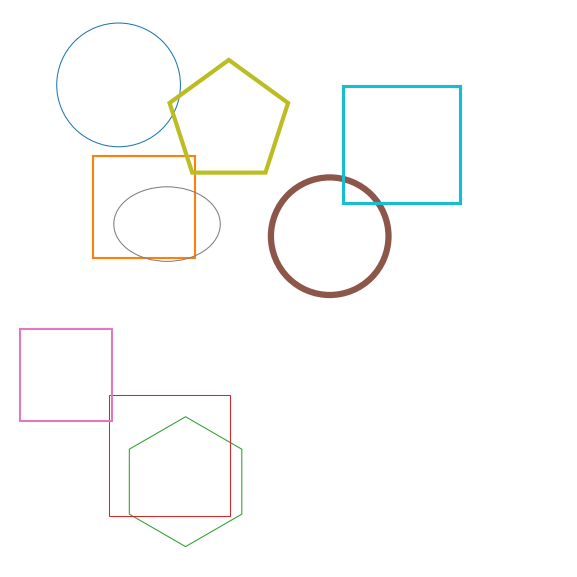[{"shape": "circle", "thickness": 0.5, "radius": 0.54, "center": [0.205, 0.852]}, {"shape": "square", "thickness": 1, "radius": 0.44, "center": [0.249, 0.641]}, {"shape": "hexagon", "thickness": 0.5, "radius": 0.56, "center": [0.321, 0.165]}, {"shape": "square", "thickness": 0.5, "radius": 0.53, "center": [0.294, 0.21]}, {"shape": "circle", "thickness": 3, "radius": 0.51, "center": [0.571, 0.59]}, {"shape": "square", "thickness": 1, "radius": 0.4, "center": [0.114, 0.35]}, {"shape": "oval", "thickness": 0.5, "radius": 0.46, "center": [0.289, 0.611]}, {"shape": "pentagon", "thickness": 2, "radius": 0.54, "center": [0.396, 0.787]}, {"shape": "square", "thickness": 1.5, "radius": 0.51, "center": [0.696, 0.749]}]